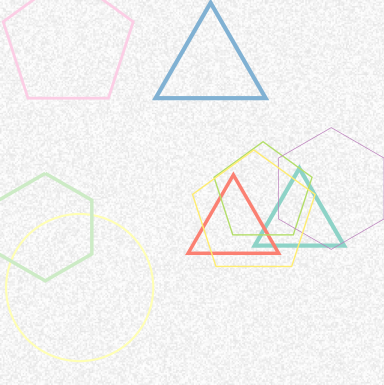[{"shape": "triangle", "thickness": 3, "radius": 0.67, "center": [0.778, 0.429]}, {"shape": "circle", "thickness": 1.5, "radius": 0.96, "center": [0.207, 0.253]}, {"shape": "triangle", "thickness": 2.5, "radius": 0.68, "center": [0.606, 0.41]}, {"shape": "triangle", "thickness": 3, "radius": 0.83, "center": [0.547, 0.828]}, {"shape": "pentagon", "thickness": 1, "radius": 0.67, "center": [0.683, 0.498]}, {"shape": "pentagon", "thickness": 2, "radius": 0.89, "center": [0.177, 0.889]}, {"shape": "hexagon", "thickness": 0.5, "radius": 0.79, "center": [0.86, 0.51]}, {"shape": "hexagon", "thickness": 2.5, "radius": 0.7, "center": [0.118, 0.41]}, {"shape": "pentagon", "thickness": 1, "radius": 0.84, "center": [0.659, 0.443]}]